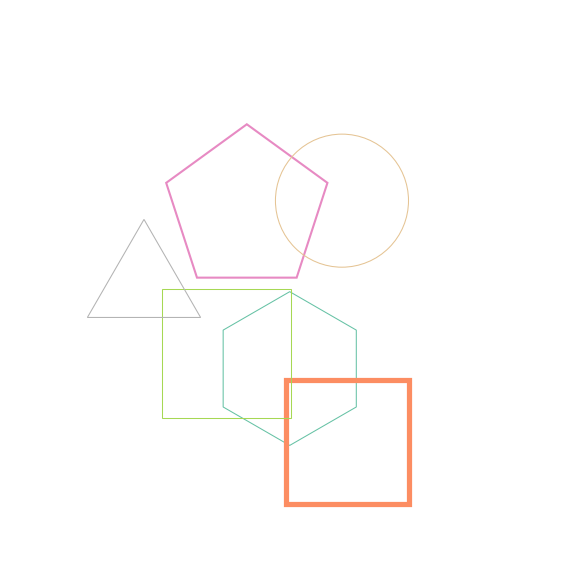[{"shape": "hexagon", "thickness": 0.5, "radius": 0.67, "center": [0.502, 0.361]}, {"shape": "square", "thickness": 2.5, "radius": 0.53, "center": [0.602, 0.234]}, {"shape": "pentagon", "thickness": 1, "radius": 0.73, "center": [0.427, 0.637]}, {"shape": "square", "thickness": 0.5, "radius": 0.56, "center": [0.392, 0.388]}, {"shape": "circle", "thickness": 0.5, "radius": 0.58, "center": [0.592, 0.652]}, {"shape": "triangle", "thickness": 0.5, "radius": 0.57, "center": [0.249, 0.506]}]